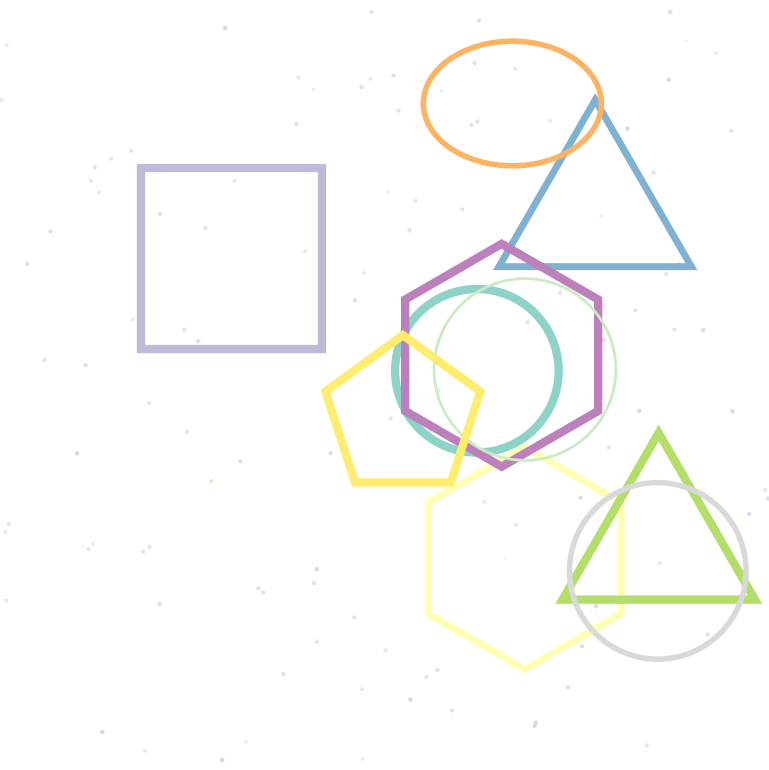[{"shape": "circle", "thickness": 3, "radius": 0.53, "center": [0.619, 0.518]}, {"shape": "hexagon", "thickness": 2.5, "radius": 0.72, "center": [0.681, 0.275]}, {"shape": "square", "thickness": 3, "radius": 0.59, "center": [0.301, 0.664]}, {"shape": "triangle", "thickness": 2.5, "radius": 0.72, "center": [0.773, 0.726]}, {"shape": "oval", "thickness": 2, "radius": 0.58, "center": [0.665, 0.866]}, {"shape": "triangle", "thickness": 3, "radius": 0.72, "center": [0.855, 0.293]}, {"shape": "circle", "thickness": 2, "radius": 0.57, "center": [0.854, 0.259]}, {"shape": "hexagon", "thickness": 3, "radius": 0.72, "center": [0.651, 0.539]}, {"shape": "circle", "thickness": 1, "radius": 0.59, "center": [0.682, 0.52]}, {"shape": "pentagon", "thickness": 3, "radius": 0.53, "center": [0.523, 0.459]}]